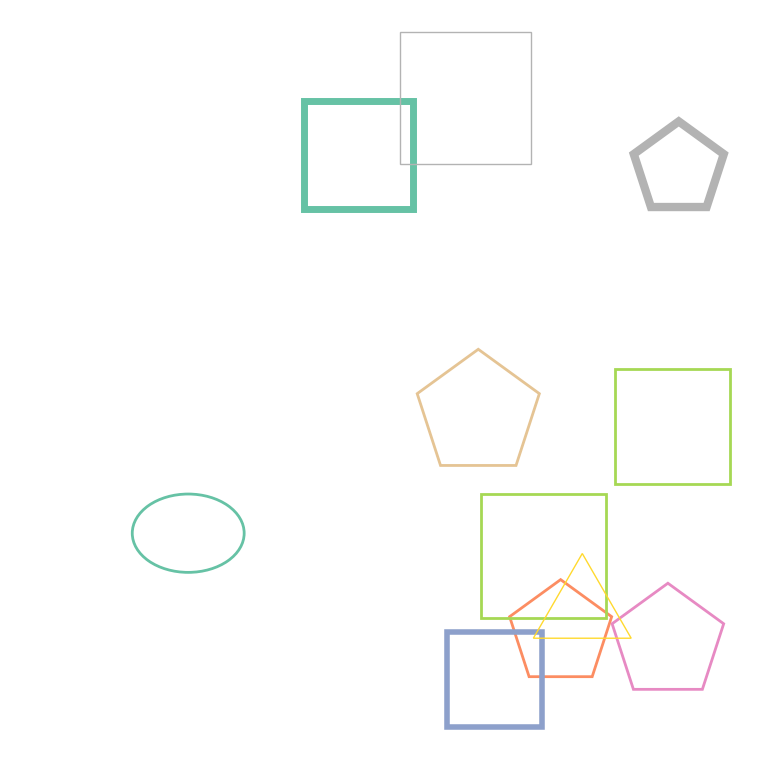[{"shape": "oval", "thickness": 1, "radius": 0.36, "center": [0.244, 0.308]}, {"shape": "square", "thickness": 2.5, "radius": 0.35, "center": [0.466, 0.799]}, {"shape": "pentagon", "thickness": 1, "radius": 0.35, "center": [0.728, 0.178]}, {"shape": "square", "thickness": 2, "radius": 0.31, "center": [0.643, 0.118]}, {"shape": "pentagon", "thickness": 1, "radius": 0.38, "center": [0.867, 0.166]}, {"shape": "square", "thickness": 1, "radius": 0.4, "center": [0.706, 0.278]}, {"shape": "square", "thickness": 1, "radius": 0.37, "center": [0.874, 0.446]}, {"shape": "triangle", "thickness": 0.5, "radius": 0.37, "center": [0.756, 0.208]}, {"shape": "pentagon", "thickness": 1, "radius": 0.42, "center": [0.621, 0.463]}, {"shape": "square", "thickness": 0.5, "radius": 0.43, "center": [0.605, 0.873]}, {"shape": "pentagon", "thickness": 3, "radius": 0.31, "center": [0.882, 0.781]}]